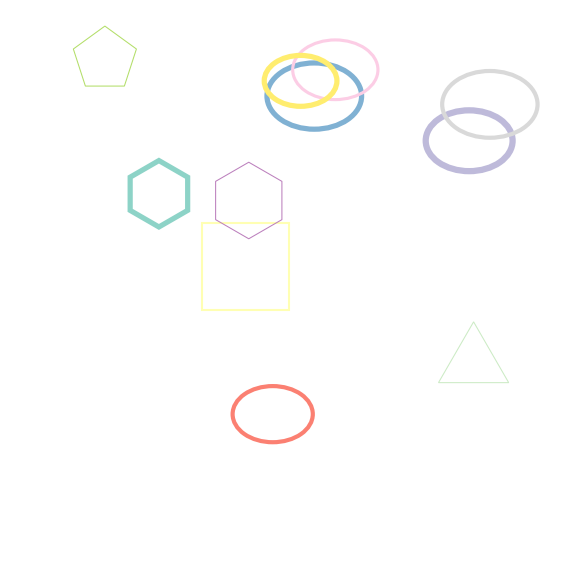[{"shape": "hexagon", "thickness": 2.5, "radius": 0.29, "center": [0.275, 0.664]}, {"shape": "square", "thickness": 1, "radius": 0.38, "center": [0.425, 0.538]}, {"shape": "oval", "thickness": 3, "radius": 0.38, "center": [0.812, 0.755]}, {"shape": "oval", "thickness": 2, "radius": 0.35, "center": [0.472, 0.282]}, {"shape": "oval", "thickness": 2.5, "radius": 0.41, "center": [0.544, 0.833]}, {"shape": "pentagon", "thickness": 0.5, "radius": 0.29, "center": [0.182, 0.897]}, {"shape": "oval", "thickness": 1.5, "radius": 0.37, "center": [0.581, 0.878]}, {"shape": "oval", "thickness": 2, "radius": 0.41, "center": [0.848, 0.818]}, {"shape": "hexagon", "thickness": 0.5, "radius": 0.33, "center": [0.431, 0.652]}, {"shape": "triangle", "thickness": 0.5, "radius": 0.35, "center": [0.82, 0.372]}, {"shape": "oval", "thickness": 2.5, "radius": 0.31, "center": [0.52, 0.859]}]